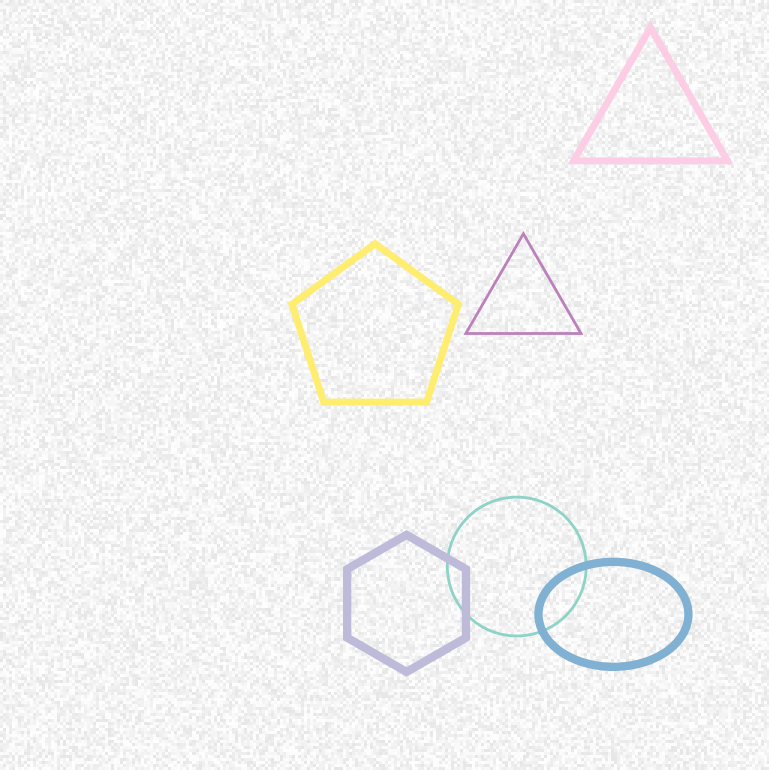[{"shape": "circle", "thickness": 1, "radius": 0.45, "center": [0.671, 0.264]}, {"shape": "hexagon", "thickness": 3, "radius": 0.45, "center": [0.528, 0.216]}, {"shape": "oval", "thickness": 3, "radius": 0.49, "center": [0.797, 0.202]}, {"shape": "triangle", "thickness": 2.5, "radius": 0.58, "center": [0.845, 0.849]}, {"shape": "triangle", "thickness": 1, "radius": 0.43, "center": [0.68, 0.61]}, {"shape": "pentagon", "thickness": 2.5, "radius": 0.57, "center": [0.487, 0.57]}]